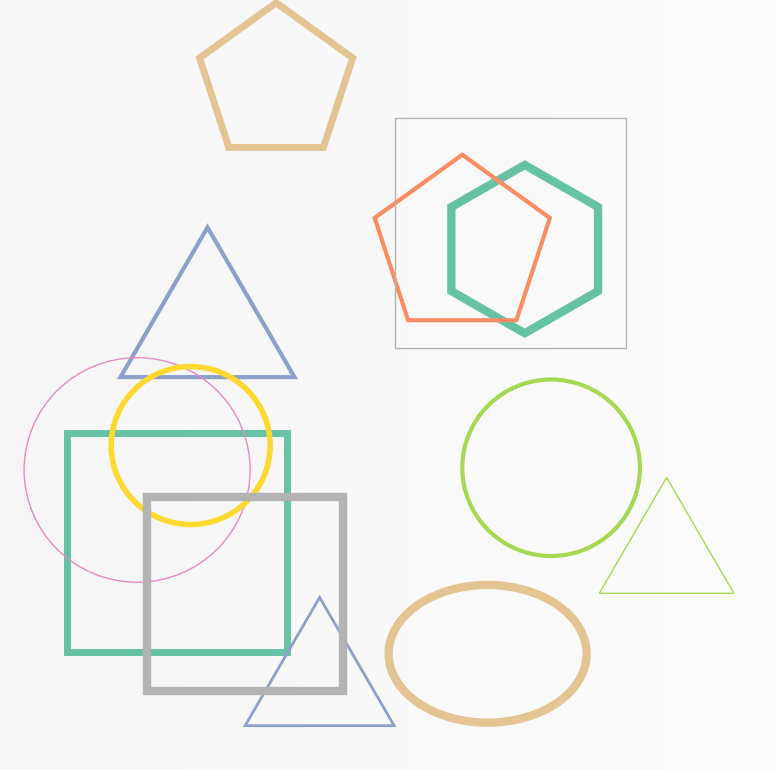[{"shape": "hexagon", "thickness": 3, "radius": 0.55, "center": [0.677, 0.677]}, {"shape": "square", "thickness": 2.5, "radius": 0.71, "center": [0.229, 0.295]}, {"shape": "pentagon", "thickness": 1.5, "radius": 0.59, "center": [0.596, 0.68]}, {"shape": "triangle", "thickness": 1, "radius": 0.56, "center": [0.412, 0.113]}, {"shape": "triangle", "thickness": 1.5, "radius": 0.65, "center": [0.268, 0.575]}, {"shape": "circle", "thickness": 0.5, "radius": 0.73, "center": [0.177, 0.39]}, {"shape": "triangle", "thickness": 0.5, "radius": 0.5, "center": [0.86, 0.28]}, {"shape": "circle", "thickness": 1.5, "radius": 0.57, "center": [0.711, 0.393]}, {"shape": "circle", "thickness": 2, "radius": 0.51, "center": [0.246, 0.421]}, {"shape": "pentagon", "thickness": 2.5, "radius": 0.52, "center": [0.356, 0.893]}, {"shape": "oval", "thickness": 3, "radius": 0.64, "center": [0.629, 0.151]}, {"shape": "square", "thickness": 3, "radius": 0.63, "center": [0.316, 0.229]}, {"shape": "square", "thickness": 0.5, "radius": 0.75, "center": [0.659, 0.697]}]